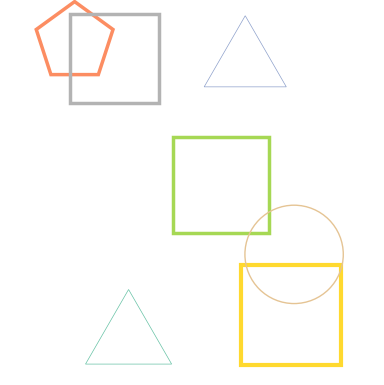[{"shape": "triangle", "thickness": 0.5, "radius": 0.65, "center": [0.334, 0.119]}, {"shape": "pentagon", "thickness": 2.5, "radius": 0.52, "center": [0.194, 0.891]}, {"shape": "triangle", "thickness": 0.5, "radius": 0.62, "center": [0.637, 0.836]}, {"shape": "square", "thickness": 2.5, "radius": 0.62, "center": [0.574, 0.519]}, {"shape": "square", "thickness": 3, "radius": 0.65, "center": [0.755, 0.182]}, {"shape": "circle", "thickness": 1, "radius": 0.64, "center": [0.764, 0.339]}, {"shape": "square", "thickness": 2.5, "radius": 0.58, "center": [0.298, 0.847]}]